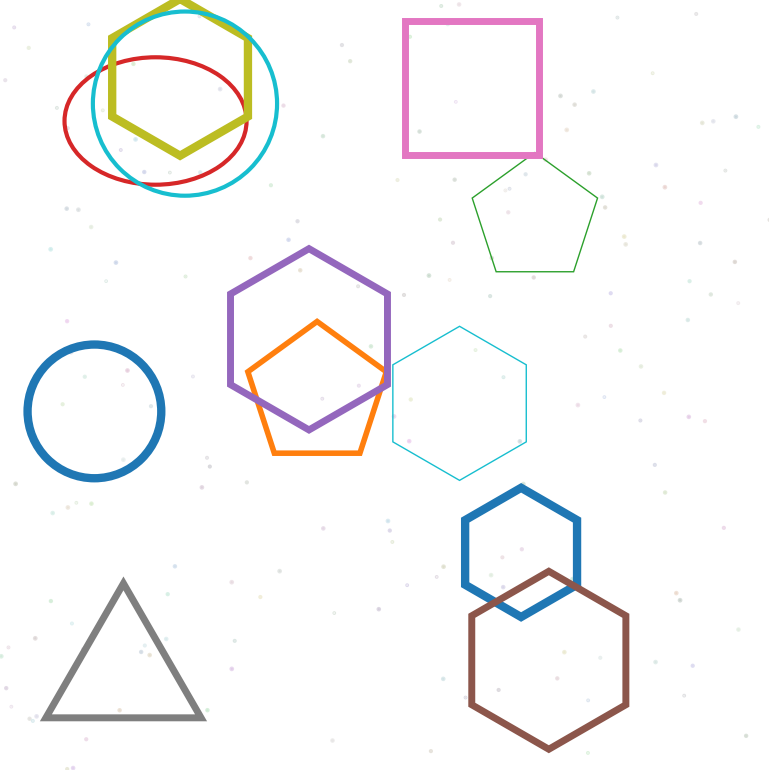[{"shape": "circle", "thickness": 3, "radius": 0.43, "center": [0.123, 0.466]}, {"shape": "hexagon", "thickness": 3, "radius": 0.42, "center": [0.677, 0.283]}, {"shape": "pentagon", "thickness": 2, "radius": 0.47, "center": [0.412, 0.488]}, {"shape": "pentagon", "thickness": 0.5, "radius": 0.43, "center": [0.695, 0.716]}, {"shape": "oval", "thickness": 1.5, "radius": 0.59, "center": [0.202, 0.843]}, {"shape": "hexagon", "thickness": 2.5, "radius": 0.59, "center": [0.401, 0.559]}, {"shape": "hexagon", "thickness": 2.5, "radius": 0.58, "center": [0.713, 0.143]}, {"shape": "square", "thickness": 2.5, "radius": 0.43, "center": [0.613, 0.886]}, {"shape": "triangle", "thickness": 2.5, "radius": 0.58, "center": [0.16, 0.126]}, {"shape": "hexagon", "thickness": 3, "radius": 0.51, "center": [0.234, 0.9]}, {"shape": "hexagon", "thickness": 0.5, "radius": 0.5, "center": [0.597, 0.476]}, {"shape": "circle", "thickness": 1.5, "radius": 0.6, "center": [0.24, 0.865]}]